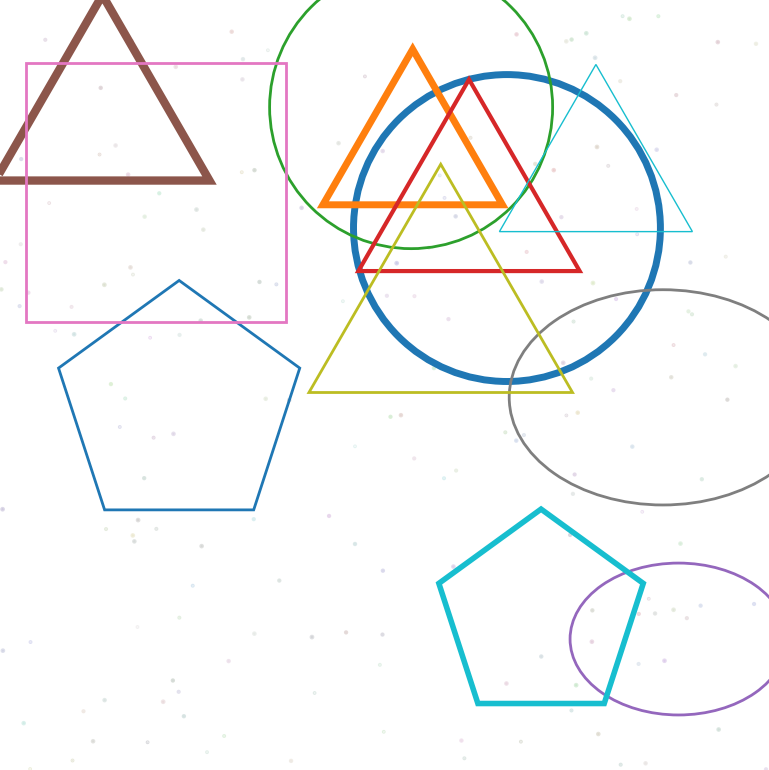[{"shape": "circle", "thickness": 2.5, "radius": 1.0, "center": [0.658, 0.704]}, {"shape": "pentagon", "thickness": 1, "radius": 0.82, "center": [0.233, 0.471]}, {"shape": "triangle", "thickness": 2.5, "radius": 0.67, "center": [0.536, 0.801]}, {"shape": "circle", "thickness": 1, "radius": 0.92, "center": [0.534, 0.861]}, {"shape": "triangle", "thickness": 1.5, "radius": 0.83, "center": [0.609, 0.731]}, {"shape": "oval", "thickness": 1, "radius": 0.7, "center": [0.881, 0.17]}, {"shape": "triangle", "thickness": 3, "radius": 0.8, "center": [0.133, 0.846]}, {"shape": "square", "thickness": 1, "radius": 0.84, "center": [0.203, 0.75]}, {"shape": "oval", "thickness": 1, "radius": 1.0, "center": [0.861, 0.484]}, {"shape": "triangle", "thickness": 1, "radius": 0.99, "center": [0.572, 0.589]}, {"shape": "triangle", "thickness": 0.5, "radius": 0.72, "center": [0.774, 0.772]}, {"shape": "pentagon", "thickness": 2, "radius": 0.7, "center": [0.703, 0.199]}]